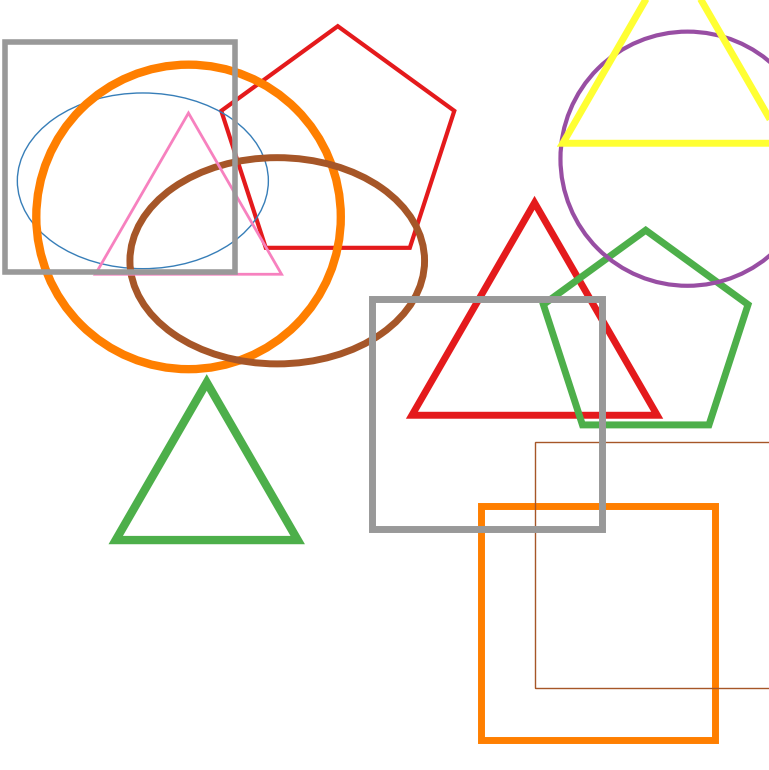[{"shape": "triangle", "thickness": 2.5, "radius": 0.92, "center": [0.694, 0.553]}, {"shape": "pentagon", "thickness": 1.5, "radius": 0.8, "center": [0.439, 0.807]}, {"shape": "oval", "thickness": 0.5, "radius": 0.82, "center": [0.186, 0.765]}, {"shape": "pentagon", "thickness": 2.5, "radius": 0.7, "center": [0.839, 0.561]}, {"shape": "triangle", "thickness": 3, "radius": 0.68, "center": [0.268, 0.367]}, {"shape": "circle", "thickness": 1.5, "radius": 0.83, "center": [0.893, 0.794]}, {"shape": "square", "thickness": 2.5, "radius": 0.76, "center": [0.777, 0.191]}, {"shape": "circle", "thickness": 3, "radius": 0.99, "center": [0.245, 0.718]}, {"shape": "triangle", "thickness": 2.5, "radius": 0.83, "center": [0.874, 0.897]}, {"shape": "oval", "thickness": 2.5, "radius": 0.96, "center": [0.36, 0.661]}, {"shape": "square", "thickness": 0.5, "radius": 0.8, "center": [0.855, 0.266]}, {"shape": "triangle", "thickness": 1, "radius": 0.7, "center": [0.245, 0.714]}, {"shape": "square", "thickness": 2.5, "radius": 0.75, "center": [0.632, 0.462]}, {"shape": "square", "thickness": 2, "radius": 0.75, "center": [0.156, 0.796]}]